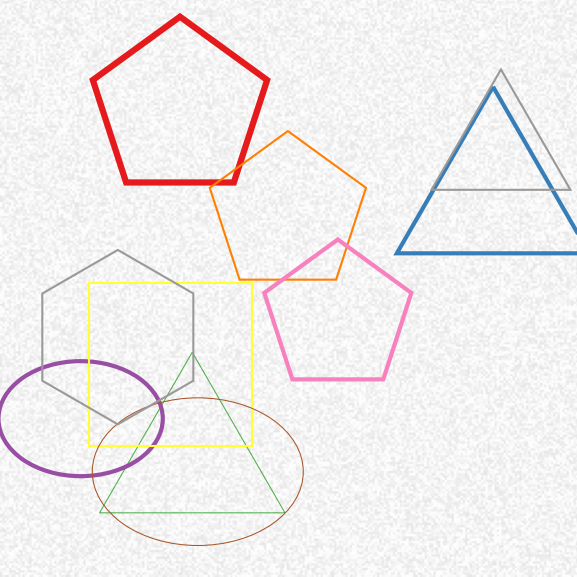[{"shape": "pentagon", "thickness": 3, "radius": 0.79, "center": [0.312, 0.812]}, {"shape": "triangle", "thickness": 2, "radius": 0.96, "center": [0.854, 0.657]}, {"shape": "triangle", "thickness": 0.5, "radius": 0.93, "center": [0.333, 0.204]}, {"shape": "oval", "thickness": 2, "radius": 0.71, "center": [0.14, 0.274]}, {"shape": "pentagon", "thickness": 1, "radius": 0.71, "center": [0.498, 0.63]}, {"shape": "square", "thickness": 1, "radius": 0.71, "center": [0.295, 0.367]}, {"shape": "oval", "thickness": 0.5, "radius": 0.91, "center": [0.342, 0.182]}, {"shape": "pentagon", "thickness": 2, "radius": 0.67, "center": [0.585, 0.451]}, {"shape": "triangle", "thickness": 1, "radius": 0.69, "center": [0.867, 0.74]}, {"shape": "hexagon", "thickness": 1, "radius": 0.75, "center": [0.204, 0.415]}]